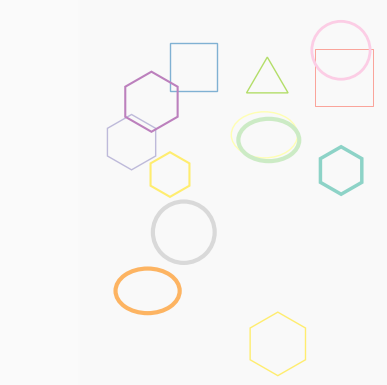[{"shape": "hexagon", "thickness": 2.5, "radius": 0.31, "center": [0.88, 0.557]}, {"shape": "oval", "thickness": 1, "radius": 0.43, "center": [0.682, 0.65]}, {"shape": "hexagon", "thickness": 1, "radius": 0.36, "center": [0.339, 0.631]}, {"shape": "square", "thickness": 0.5, "radius": 0.37, "center": [0.888, 0.799]}, {"shape": "square", "thickness": 1, "radius": 0.31, "center": [0.499, 0.826]}, {"shape": "oval", "thickness": 3, "radius": 0.41, "center": [0.381, 0.245]}, {"shape": "triangle", "thickness": 1, "radius": 0.31, "center": [0.69, 0.79]}, {"shape": "circle", "thickness": 2, "radius": 0.38, "center": [0.88, 0.869]}, {"shape": "circle", "thickness": 3, "radius": 0.4, "center": [0.474, 0.397]}, {"shape": "hexagon", "thickness": 1.5, "radius": 0.39, "center": [0.391, 0.736]}, {"shape": "oval", "thickness": 3, "radius": 0.39, "center": [0.694, 0.636]}, {"shape": "hexagon", "thickness": 1, "radius": 0.41, "center": [0.717, 0.107]}, {"shape": "hexagon", "thickness": 1.5, "radius": 0.29, "center": [0.439, 0.547]}]